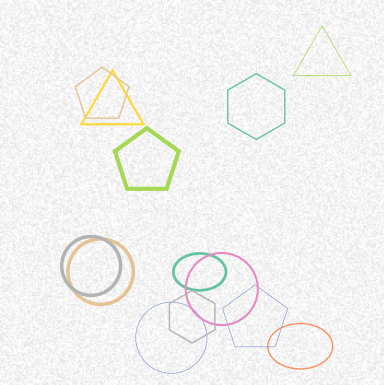[{"shape": "hexagon", "thickness": 1, "radius": 0.43, "center": [0.666, 0.723]}, {"shape": "oval", "thickness": 2, "radius": 0.34, "center": [0.519, 0.294]}, {"shape": "oval", "thickness": 1, "radius": 0.42, "center": [0.78, 0.101]}, {"shape": "circle", "thickness": 0.5, "radius": 0.46, "center": [0.445, 0.123]}, {"shape": "pentagon", "thickness": 0.5, "radius": 0.44, "center": [0.663, 0.171]}, {"shape": "circle", "thickness": 1.5, "radius": 0.47, "center": [0.576, 0.249]}, {"shape": "pentagon", "thickness": 3, "radius": 0.44, "center": [0.381, 0.58]}, {"shape": "triangle", "thickness": 0.5, "radius": 0.43, "center": [0.837, 0.847]}, {"shape": "triangle", "thickness": 1.5, "radius": 0.47, "center": [0.292, 0.724]}, {"shape": "pentagon", "thickness": 1, "radius": 0.37, "center": [0.265, 0.752]}, {"shape": "circle", "thickness": 2.5, "radius": 0.43, "center": [0.261, 0.294]}, {"shape": "circle", "thickness": 2.5, "radius": 0.38, "center": [0.237, 0.309]}, {"shape": "hexagon", "thickness": 1, "radius": 0.34, "center": [0.499, 0.177]}]